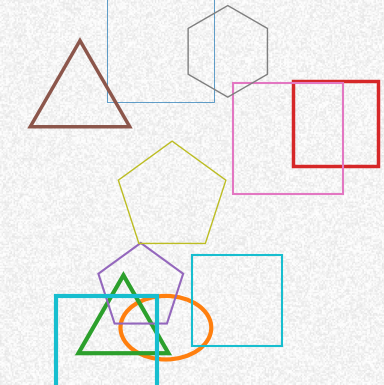[{"shape": "square", "thickness": 0.5, "radius": 0.69, "center": [0.417, 0.873]}, {"shape": "oval", "thickness": 3, "radius": 0.59, "center": [0.431, 0.149]}, {"shape": "triangle", "thickness": 3, "radius": 0.67, "center": [0.321, 0.15]}, {"shape": "square", "thickness": 2.5, "radius": 0.55, "center": [0.871, 0.68]}, {"shape": "pentagon", "thickness": 1.5, "radius": 0.58, "center": [0.366, 0.253]}, {"shape": "triangle", "thickness": 2.5, "radius": 0.75, "center": [0.208, 0.745]}, {"shape": "square", "thickness": 1.5, "radius": 0.72, "center": [0.748, 0.64]}, {"shape": "hexagon", "thickness": 1, "radius": 0.59, "center": [0.592, 0.867]}, {"shape": "pentagon", "thickness": 1, "radius": 0.73, "center": [0.447, 0.487]}, {"shape": "square", "thickness": 1.5, "radius": 0.59, "center": [0.616, 0.22]}, {"shape": "square", "thickness": 3, "radius": 0.66, "center": [0.277, 0.101]}]